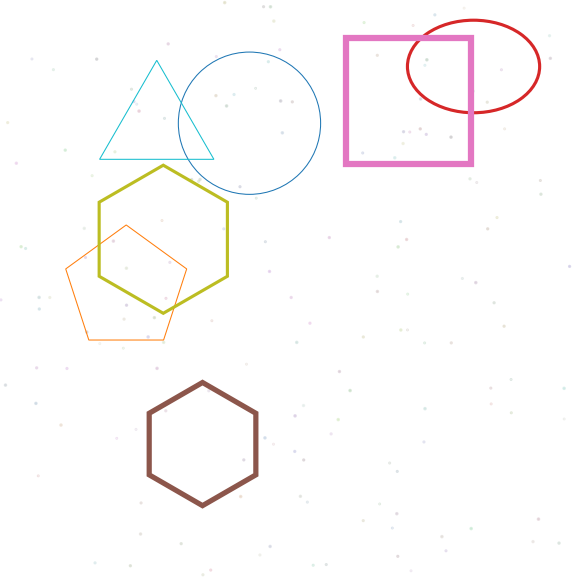[{"shape": "circle", "thickness": 0.5, "radius": 0.62, "center": [0.432, 0.786]}, {"shape": "pentagon", "thickness": 0.5, "radius": 0.55, "center": [0.219, 0.499]}, {"shape": "oval", "thickness": 1.5, "radius": 0.57, "center": [0.82, 0.884]}, {"shape": "hexagon", "thickness": 2.5, "radius": 0.53, "center": [0.351, 0.23]}, {"shape": "square", "thickness": 3, "radius": 0.54, "center": [0.707, 0.824]}, {"shape": "hexagon", "thickness": 1.5, "radius": 0.64, "center": [0.283, 0.585]}, {"shape": "triangle", "thickness": 0.5, "radius": 0.57, "center": [0.271, 0.78]}]